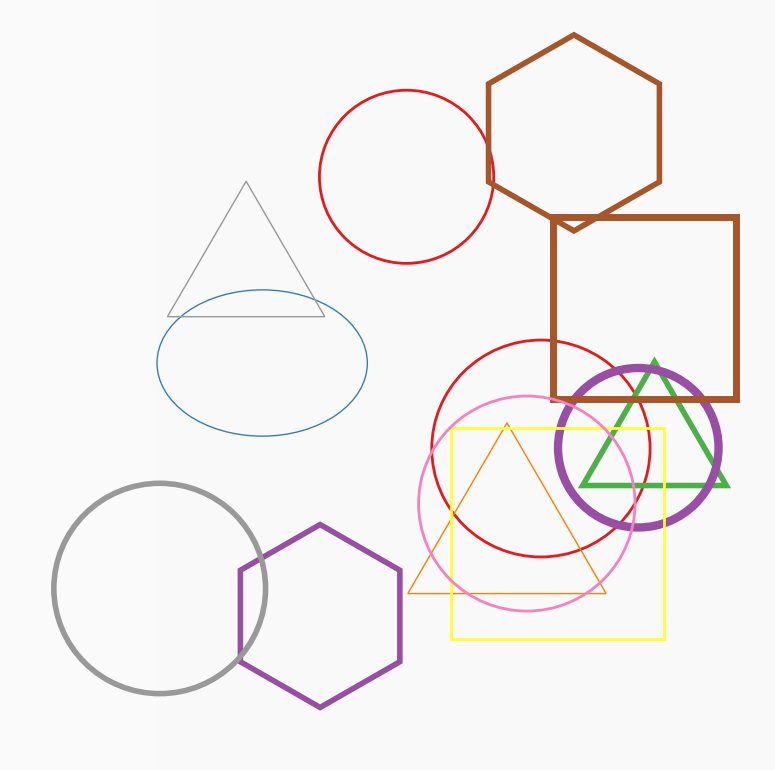[{"shape": "circle", "thickness": 1, "radius": 0.7, "center": [0.698, 0.418]}, {"shape": "circle", "thickness": 1, "radius": 0.56, "center": [0.525, 0.77]}, {"shape": "oval", "thickness": 0.5, "radius": 0.68, "center": [0.338, 0.529]}, {"shape": "triangle", "thickness": 2, "radius": 0.53, "center": [0.844, 0.423]}, {"shape": "circle", "thickness": 3, "radius": 0.52, "center": [0.824, 0.419]}, {"shape": "hexagon", "thickness": 2, "radius": 0.59, "center": [0.413, 0.2]}, {"shape": "triangle", "thickness": 0.5, "radius": 0.74, "center": [0.654, 0.303]}, {"shape": "square", "thickness": 1, "radius": 0.68, "center": [0.719, 0.307]}, {"shape": "square", "thickness": 2.5, "radius": 0.59, "center": [0.832, 0.6]}, {"shape": "hexagon", "thickness": 2, "radius": 0.64, "center": [0.741, 0.827]}, {"shape": "circle", "thickness": 1, "radius": 0.7, "center": [0.68, 0.346]}, {"shape": "circle", "thickness": 2, "radius": 0.68, "center": [0.206, 0.236]}, {"shape": "triangle", "thickness": 0.5, "radius": 0.59, "center": [0.318, 0.647]}]